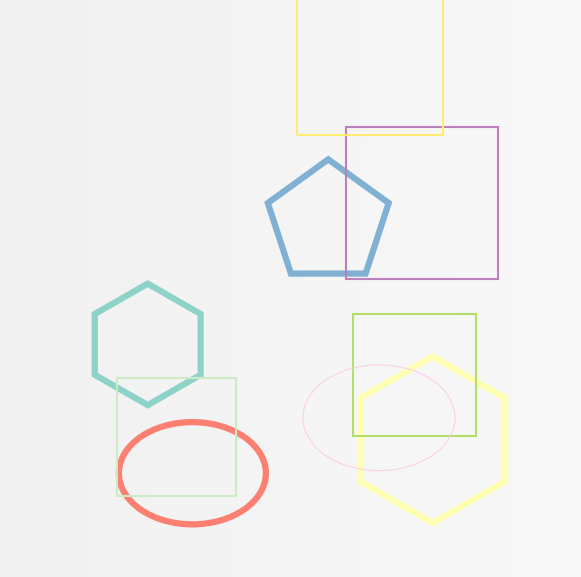[{"shape": "hexagon", "thickness": 3, "radius": 0.53, "center": [0.254, 0.403]}, {"shape": "hexagon", "thickness": 3, "radius": 0.72, "center": [0.744, 0.238]}, {"shape": "oval", "thickness": 3, "radius": 0.63, "center": [0.331, 0.18]}, {"shape": "pentagon", "thickness": 3, "radius": 0.55, "center": [0.565, 0.614]}, {"shape": "square", "thickness": 1, "radius": 0.53, "center": [0.712, 0.349]}, {"shape": "oval", "thickness": 0.5, "radius": 0.65, "center": [0.652, 0.276]}, {"shape": "square", "thickness": 1, "radius": 0.66, "center": [0.726, 0.647]}, {"shape": "square", "thickness": 1, "radius": 0.51, "center": [0.303, 0.242]}, {"shape": "square", "thickness": 1, "radius": 0.63, "center": [0.637, 0.892]}]